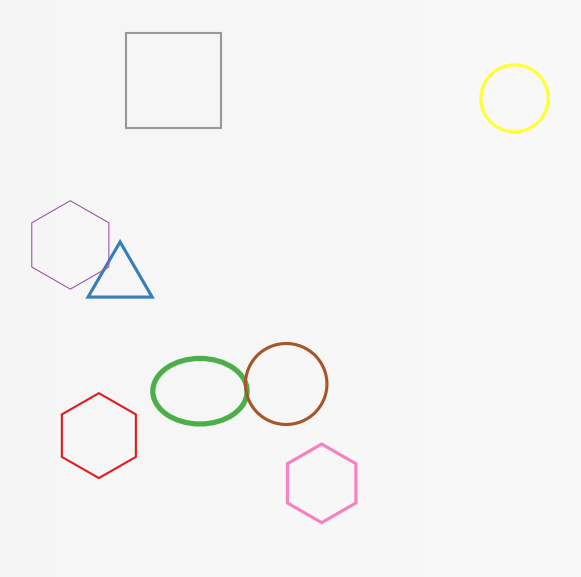[{"shape": "hexagon", "thickness": 1, "radius": 0.37, "center": [0.17, 0.245]}, {"shape": "triangle", "thickness": 1.5, "radius": 0.32, "center": [0.207, 0.517]}, {"shape": "oval", "thickness": 2.5, "radius": 0.41, "center": [0.344, 0.322]}, {"shape": "hexagon", "thickness": 0.5, "radius": 0.38, "center": [0.121, 0.575]}, {"shape": "circle", "thickness": 1.5, "radius": 0.29, "center": [0.885, 0.829]}, {"shape": "circle", "thickness": 1.5, "radius": 0.35, "center": [0.492, 0.334]}, {"shape": "hexagon", "thickness": 1.5, "radius": 0.34, "center": [0.553, 0.162]}, {"shape": "square", "thickness": 1, "radius": 0.41, "center": [0.298, 0.86]}]